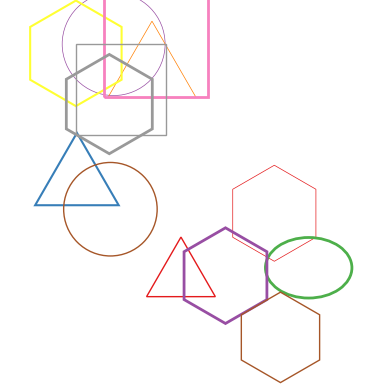[{"shape": "triangle", "thickness": 1, "radius": 0.52, "center": [0.47, 0.281]}, {"shape": "hexagon", "thickness": 0.5, "radius": 0.62, "center": [0.713, 0.446]}, {"shape": "triangle", "thickness": 1.5, "radius": 0.63, "center": [0.2, 0.53]}, {"shape": "oval", "thickness": 2, "radius": 0.56, "center": [0.802, 0.304]}, {"shape": "hexagon", "thickness": 2, "radius": 0.62, "center": [0.586, 0.284]}, {"shape": "circle", "thickness": 0.5, "radius": 0.67, "center": [0.295, 0.885]}, {"shape": "triangle", "thickness": 0.5, "radius": 0.66, "center": [0.395, 0.812]}, {"shape": "hexagon", "thickness": 1.5, "radius": 0.69, "center": [0.197, 0.861]}, {"shape": "circle", "thickness": 1, "radius": 0.61, "center": [0.287, 0.457]}, {"shape": "hexagon", "thickness": 1, "radius": 0.59, "center": [0.729, 0.124]}, {"shape": "square", "thickness": 2, "radius": 0.68, "center": [0.405, 0.883]}, {"shape": "square", "thickness": 1, "radius": 0.59, "center": [0.315, 0.768]}, {"shape": "hexagon", "thickness": 2, "radius": 0.64, "center": [0.284, 0.73]}]